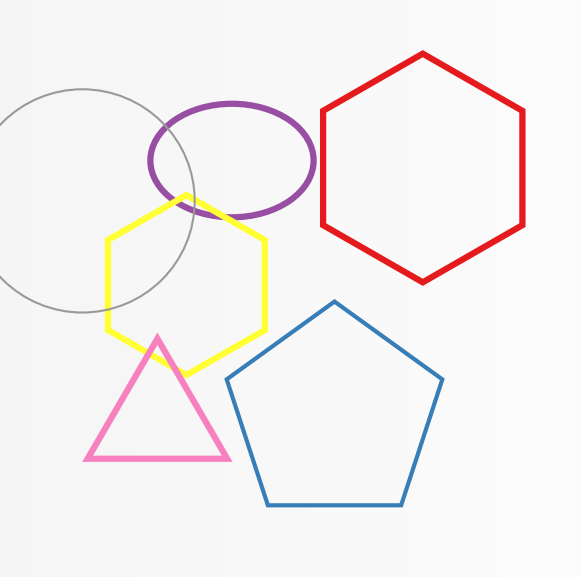[{"shape": "hexagon", "thickness": 3, "radius": 0.99, "center": [0.727, 0.708]}, {"shape": "pentagon", "thickness": 2, "radius": 0.98, "center": [0.576, 0.282]}, {"shape": "oval", "thickness": 3, "radius": 0.7, "center": [0.399, 0.721]}, {"shape": "hexagon", "thickness": 3, "radius": 0.78, "center": [0.321, 0.506]}, {"shape": "triangle", "thickness": 3, "radius": 0.69, "center": [0.271, 0.274]}, {"shape": "circle", "thickness": 1, "radius": 0.97, "center": [0.142, 0.651]}]